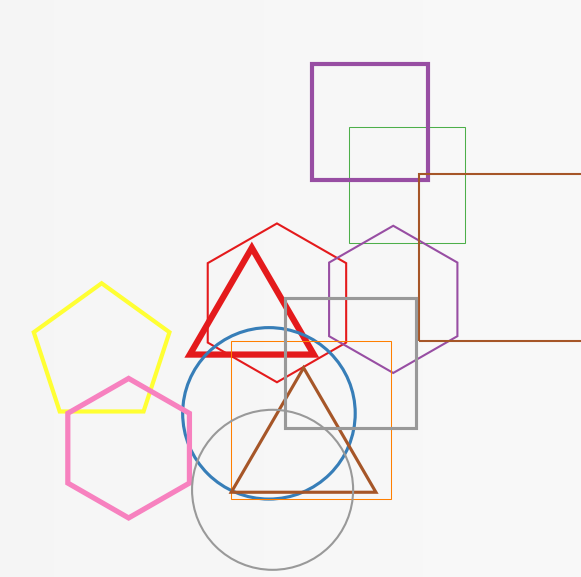[{"shape": "hexagon", "thickness": 1, "radius": 0.69, "center": [0.476, 0.475]}, {"shape": "triangle", "thickness": 3, "radius": 0.62, "center": [0.433, 0.447]}, {"shape": "circle", "thickness": 1.5, "radius": 0.74, "center": [0.463, 0.283]}, {"shape": "square", "thickness": 0.5, "radius": 0.5, "center": [0.7, 0.679]}, {"shape": "hexagon", "thickness": 1, "radius": 0.64, "center": [0.677, 0.481]}, {"shape": "square", "thickness": 2, "radius": 0.5, "center": [0.637, 0.787]}, {"shape": "square", "thickness": 0.5, "radius": 0.69, "center": [0.535, 0.272]}, {"shape": "pentagon", "thickness": 2, "radius": 0.61, "center": [0.175, 0.386]}, {"shape": "square", "thickness": 1, "radius": 0.72, "center": [0.864, 0.553]}, {"shape": "triangle", "thickness": 1.5, "radius": 0.72, "center": [0.522, 0.219]}, {"shape": "hexagon", "thickness": 2.5, "radius": 0.6, "center": [0.221, 0.223]}, {"shape": "circle", "thickness": 1, "radius": 0.69, "center": [0.469, 0.151]}, {"shape": "square", "thickness": 1.5, "radius": 0.56, "center": [0.603, 0.37]}]